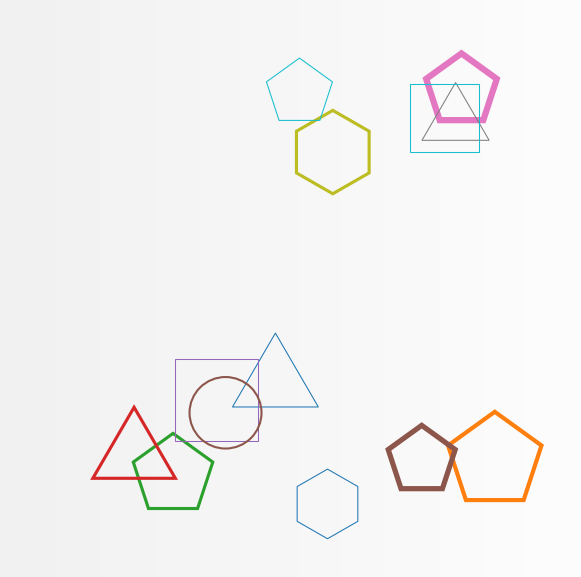[{"shape": "hexagon", "thickness": 0.5, "radius": 0.3, "center": [0.563, 0.127]}, {"shape": "triangle", "thickness": 0.5, "radius": 0.43, "center": [0.474, 0.337]}, {"shape": "pentagon", "thickness": 2, "radius": 0.42, "center": [0.851, 0.202]}, {"shape": "pentagon", "thickness": 1.5, "radius": 0.36, "center": [0.298, 0.177]}, {"shape": "triangle", "thickness": 1.5, "radius": 0.41, "center": [0.231, 0.212]}, {"shape": "square", "thickness": 0.5, "radius": 0.36, "center": [0.372, 0.307]}, {"shape": "circle", "thickness": 1, "radius": 0.31, "center": [0.388, 0.284]}, {"shape": "pentagon", "thickness": 2.5, "radius": 0.3, "center": [0.726, 0.202]}, {"shape": "pentagon", "thickness": 3, "radius": 0.32, "center": [0.794, 0.843]}, {"shape": "triangle", "thickness": 0.5, "radius": 0.33, "center": [0.784, 0.79]}, {"shape": "hexagon", "thickness": 1.5, "radius": 0.36, "center": [0.573, 0.736]}, {"shape": "square", "thickness": 0.5, "radius": 0.3, "center": [0.764, 0.795]}, {"shape": "pentagon", "thickness": 0.5, "radius": 0.3, "center": [0.515, 0.839]}]